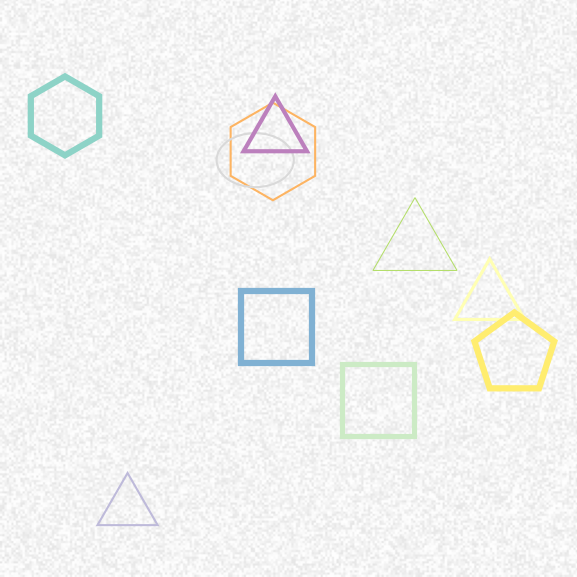[{"shape": "hexagon", "thickness": 3, "radius": 0.34, "center": [0.113, 0.798]}, {"shape": "triangle", "thickness": 1.5, "radius": 0.35, "center": [0.848, 0.481]}, {"shape": "triangle", "thickness": 1, "radius": 0.3, "center": [0.221, 0.12]}, {"shape": "square", "thickness": 3, "radius": 0.31, "center": [0.479, 0.434]}, {"shape": "hexagon", "thickness": 1, "radius": 0.42, "center": [0.473, 0.737]}, {"shape": "triangle", "thickness": 0.5, "radius": 0.42, "center": [0.719, 0.573]}, {"shape": "oval", "thickness": 1, "radius": 0.33, "center": [0.442, 0.722]}, {"shape": "triangle", "thickness": 2, "radius": 0.32, "center": [0.477, 0.769]}, {"shape": "square", "thickness": 2.5, "radius": 0.31, "center": [0.654, 0.307]}, {"shape": "pentagon", "thickness": 3, "radius": 0.36, "center": [0.891, 0.385]}]